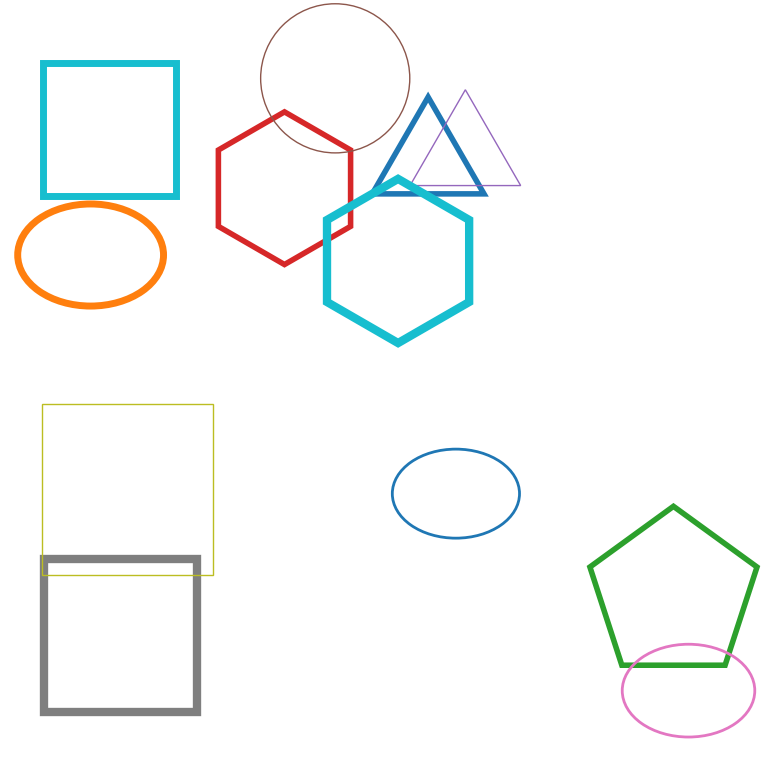[{"shape": "triangle", "thickness": 2, "radius": 0.42, "center": [0.556, 0.79]}, {"shape": "oval", "thickness": 1, "radius": 0.41, "center": [0.592, 0.359]}, {"shape": "oval", "thickness": 2.5, "radius": 0.47, "center": [0.118, 0.669]}, {"shape": "pentagon", "thickness": 2, "radius": 0.57, "center": [0.875, 0.228]}, {"shape": "hexagon", "thickness": 2, "radius": 0.5, "center": [0.369, 0.756]}, {"shape": "triangle", "thickness": 0.5, "radius": 0.41, "center": [0.604, 0.8]}, {"shape": "circle", "thickness": 0.5, "radius": 0.48, "center": [0.435, 0.898]}, {"shape": "oval", "thickness": 1, "radius": 0.43, "center": [0.894, 0.103]}, {"shape": "square", "thickness": 3, "radius": 0.5, "center": [0.157, 0.174]}, {"shape": "square", "thickness": 0.5, "radius": 0.55, "center": [0.166, 0.364]}, {"shape": "hexagon", "thickness": 3, "radius": 0.53, "center": [0.517, 0.661]}, {"shape": "square", "thickness": 2.5, "radius": 0.43, "center": [0.142, 0.832]}]